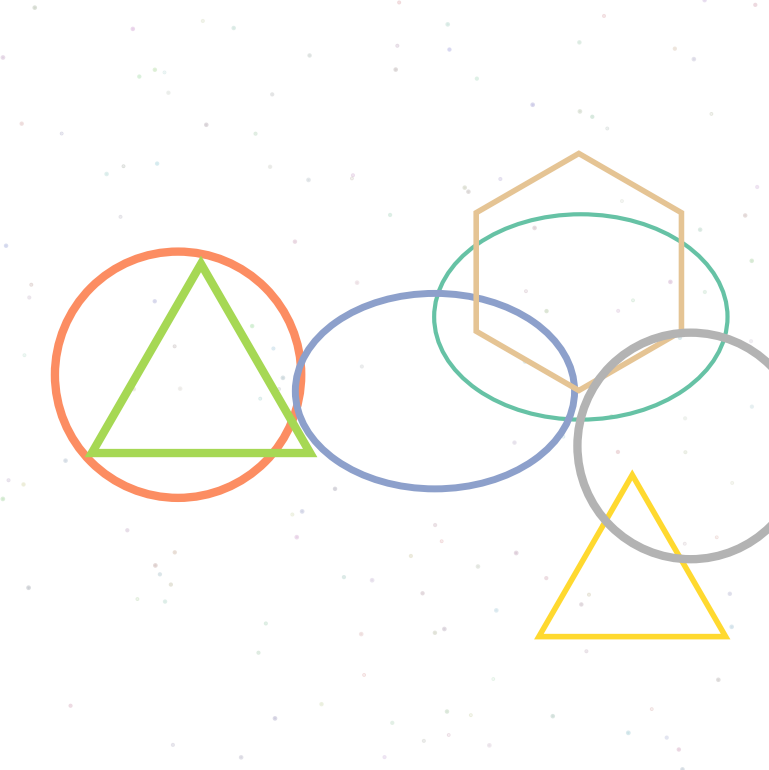[{"shape": "oval", "thickness": 1.5, "radius": 0.95, "center": [0.754, 0.588]}, {"shape": "circle", "thickness": 3, "radius": 0.8, "center": [0.231, 0.513]}, {"shape": "oval", "thickness": 2.5, "radius": 0.91, "center": [0.565, 0.492]}, {"shape": "triangle", "thickness": 3, "radius": 0.82, "center": [0.261, 0.494]}, {"shape": "triangle", "thickness": 2, "radius": 0.7, "center": [0.821, 0.243]}, {"shape": "hexagon", "thickness": 2, "radius": 0.77, "center": [0.752, 0.647]}, {"shape": "circle", "thickness": 3, "radius": 0.74, "center": [0.897, 0.421]}]